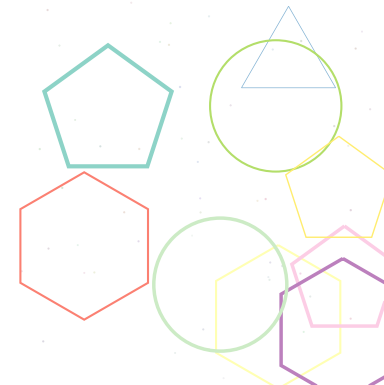[{"shape": "pentagon", "thickness": 3, "radius": 0.87, "center": [0.281, 0.709]}, {"shape": "hexagon", "thickness": 1.5, "radius": 0.93, "center": [0.723, 0.177]}, {"shape": "hexagon", "thickness": 1.5, "radius": 0.96, "center": [0.219, 0.361]}, {"shape": "triangle", "thickness": 0.5, "radius": 0.71, "center": [0.749, 0.843]}, {"shape": "circle", "thickness": 1.5, "radius": 0.85, "center": [0.716, 0.725]}, {"shape": "pentagon", "thickness": 2.5, "radius": 0.72, "center": [0.895, 0.269]}, {"shape": "hexagon", "thickness": 2.5, "radius": 0.93, "center": [0.891, 0.143]}, {"shape": "circle", "thickness": 2.5, "radius": 0.86, "center": [0.572, 0.261]}, {"shape": "pentagon", "thickness": 1, "radius": 0.72, "center": [0.88, 0.501]}]